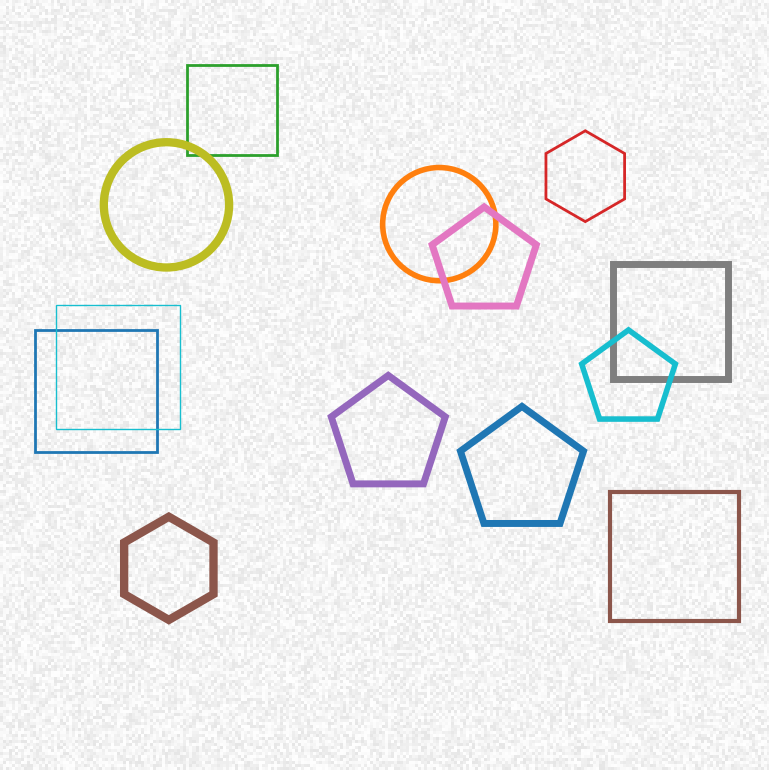[{"shape": "square", "thickness": 1, "radius": 0.39, "center": [0.124, 0.492]}, {"shape": "pentagon", "thickness": 2.5, "radius": 0.42, "center": [0.678, 0.388]}, {"shape": "circle", "thickness": 2, "radius": 0.37, "center": [0.57, 0.709]}, {"shape": "square", "thickness": 1, "radius": 0.29, "center": [0.301, 0.857]}, {"shape": "hexagon", "thickness": 1, "radius": 0.29, "center": [0.76, 0.771]}, {"shape": "pentagon", "thickness": 2.5, "radius": 0.39, "center": [0.504, 0.435]}, {"shape": "hexagon", "thickness": 3, "radius": 0.33, "center": [0.219, 0.262]}, {"shape": "square", "thickness": 1.5, "radius": 0.42, "center": [0.876, 0.277]}, {"shape": "pentagon", "thickness": 2.5, "radius": 0.36, "center": [0.629, 0.66]}, {"shape": "square", "thickness": 2.5, "radius": 0.37, "center": [0.87, 0.582]}, {"shape": "circle", "thickness": 3, "radius": 0.41, "center": [0.216, 0.734]}, {"shape": "pentagon", "thickness": 2, "radius": 0.32, "center": [0.816, 0.508]}, {"shape": "square", "thickness": 0.5, "radius": 0.4, "center": [0.154, 0.524]}]